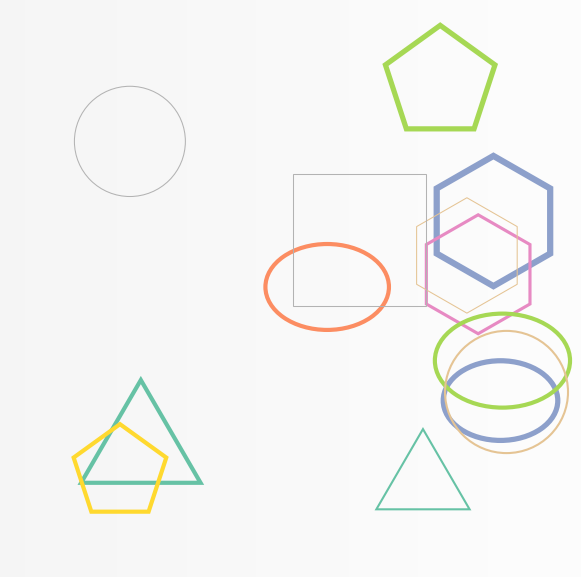[{"shape": "triangle", "thickness": 1, "radius": 0.46, "center": [0.728, 0.164]}, {"shape": "triangle", "thickness": 2, "radius": 0.59, "center": [0.242, 0.222]}, {"shape": "oval", "thickness": 2, "radius": 0.53, "center": [0.563, 0.502]}, {"shape": "oval", "thickness": 2.5, "radius": 0.49, "center": [0.861, 0.305]}, {"shape": "hexagon", "thickness": 3, "radius": 0.56, "center": [0.849, 0.616]}, {"shape": "hexagon", "thickness": 1.5, "radius": 0.51, "center": [0.823, 0.524]}, {"shape": "pentagon", "thickness": 2.5, "radius": 0.5, "center": [0.757, 0.856]}, {"shape": "oval", "thickness": 2, "radius": 0.58, "center": [0.864, 0.375]}, {"shape": "pentagon", "thickness": 2, "radius": 0.42, "center": [0.206, 0.181]}, {"shape": "circle", "thickness": 1, "radius": 0.53, "center": [0.871, 0.32]}, {"shape": "hexagon", "thickness": 0.5, "radius": 0.5, "center": [0.803, 0.557]}, {"shape": "square", "thickness": 0.5, "radius": 0.57, "center": [0.619, 0.583]}, {"shape": "circle", "thickness": 0.5, "radius": 0.48, "center": [0.223, 0.754]}]